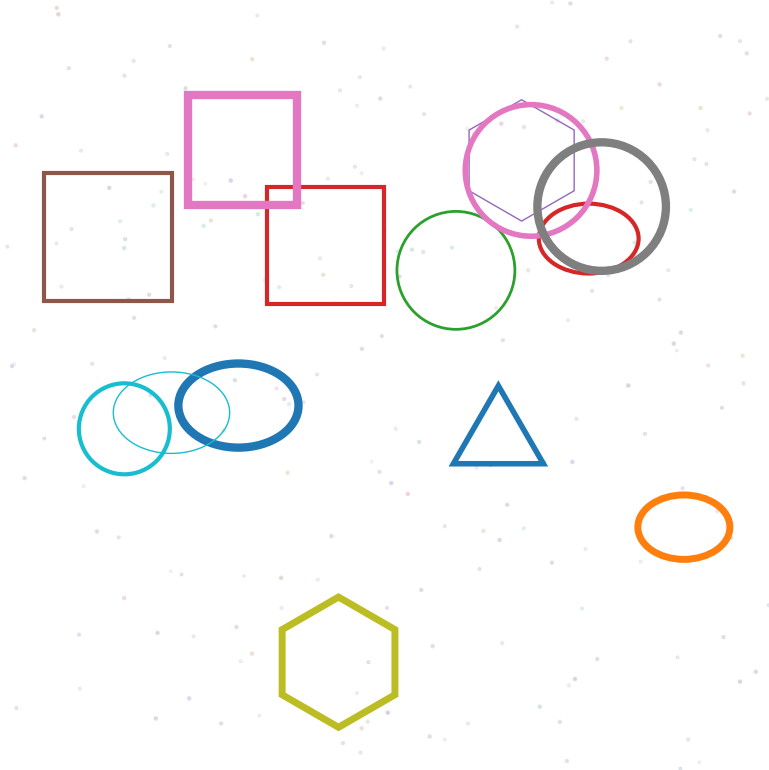[{"shape": "oval", "thickness": 3, "radius": 0.39, "center": [0.31, 0.473]}, {"shape": "triangle", "thickness": 2, "radius": 0.34, "center": [0.647, 0.431]}, {"shape": "oval", "thickness": 2.5, "radius": 0.3, "center": [0.888, 0.315]}, {"shape": "circle", "thickness": 1, "radius": 0.38, "center": [0.592, 0.649]}, {"shape": "square", "thickness": 1.5, "radius": 0.38, "center": [0.423, 0.681]}, {"shape": "oval", "thickness": 1.5, "radius": 0.32, "center": [0.765, 0.69]}, {"shape": "hexagon", "thickness": 0.5, "radius": 0.39, "center": [0.677, 0.792]}, {"shape": "square", "thickness": 1.5, "radius": 0.42, "center": [0.141, 0.693]}, {"shape": "circle", "thickness": 2, "radius": 0.43, "center": [0.69, 0.779]}, {"shape": "square", "thickness": 3, "radius": 0.36, "center": [0.315, 0.805]}, {"shape": "circle", "thickness": 3, "radius": 0.42, "center": [0.781, 0.732]}, {"shape": "hexagon", "thickness": 2.5, "radius": 0.42, "center": [0.44, 0.14]}, {"shape": "circle", "thickness": 1.5, "radius": 0.3, "center": [0.161, 0.443]}, {"shape": "oval", "thickness": 0.5, "radius": 0.38, "center": [0.223, 0.464]}]